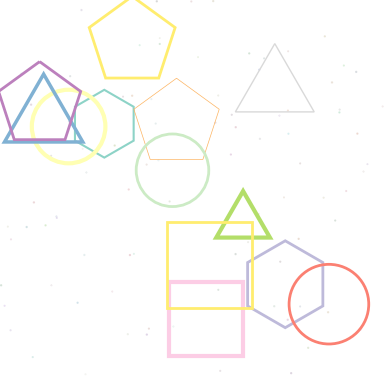[{"shape": "hexagon", "thickness": 1.5, "radius": 0.44, "center": [0.271, 0.679]}, {"shape": "circle", "thickness": 3, "radius": 0.48, "center": [0.178, 0.671]}, {"shape": "hexagon", "thickness": 2, "radius": 0.56, "center": [0.741, 0.262]}, {"shape": "circle", "thickness": 2, "radius": 0.52, "center": [0.854, 0.21]}, {"shape": "triangle", "thickness": 2.5, "radius": 0.59, "center": [0.113, 0.69]}, {"shape": "pentagon", "thickness": 0.5, "radius": 0.58, "center": [0.459, 0.68]}, {"shape": "triangle", "thickness": 3, "radius": 0.4, "center": [0.631, 0.423]}, {"shape": "square", "thickness": 3, "radius": 0.48, "center": [0.535, 0.172]}, {"shape": "triangle", "thickness": 1, "radius": 0.59, "center": [0.714, 0.768]}, {"shape": "pentagon", "thickness": 2, "radius": 0.56, "center": [0.103, 0.728]}, {"shape": "circle", "thickness": 2, "radius": 0.47, "center": [0.448, 0.558]}, {"shape": "pentagon", "thickness": 2, "radius": 0.59, "center": [0.343, 0.892]}, {"shape": "square", "thickness": 2, "radius": 0.55, "center": [0.544, 0.312]}]